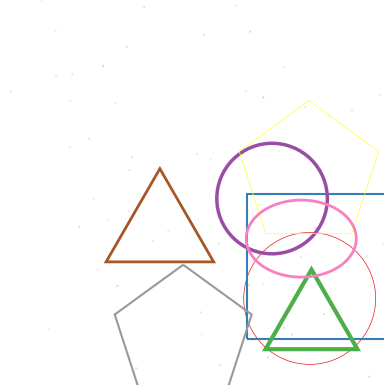[{"shape": "circle", "thickness": 0.5, "radius": 0.86, "center": [0.804, 0.225]}, {"shape": "square", "thickness": 1.5, "radius": 0.94, "center": [0.83, 0.307]}, {"shape": "triangle", "thickness": 3, "radius": 0.69, "center": [0.809, 0.162]}, {"shape": "circle", "thickness": 2.5, "radius": 0.72, "center": [0.707, 0.484]}, {"shape": "pentagon", "thickness": 0.5, "radius": 0.95, "center": [0.802, 0.548]}, {"shape": "triangle", "thickness": 2, "radius": 0.81, "center": [0.415, 0.4]}, {"shape": "oval", "thickness": 2, "radius": 0.71, "center": [0.782, 0.38]}, {"shape": "pentagon", "thickness": 1.5, "radius": 0.94, "center": [0.476, 0.125]}]